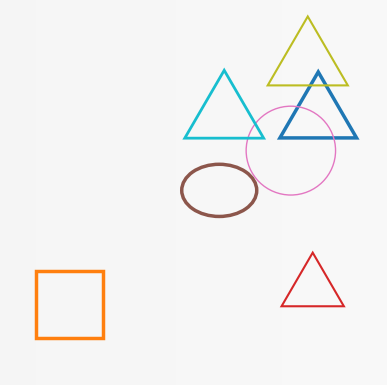[{"shape": "triangle", "thickness": 2.5, "radius": 0.57, "center": [0.821, 0.699]}, {"shape": "square", "thickness": 2.5, "radius": 0.43, "center": [0.179, 0.209]}, {"shape": "triangle", "thickness": 1.5, "radius": 0.46, "center": [0.807, 0.251]}, {"shape": "oval", "thickness": 2.5, "radius": 0.48, "center": [0.566, 0.506]}, {"shape": "circle", "thickness": 1, "radius": 0.58, "center": [0.751, 0.609]}, {"shape": "triangle", "thickness": 1.5, "radius": 0.6, "center": [0.794, 0.838]}, {"shape": "triangle", "thickness": 2, "radius": 0.59, "center": [0.579, 0.7]}]